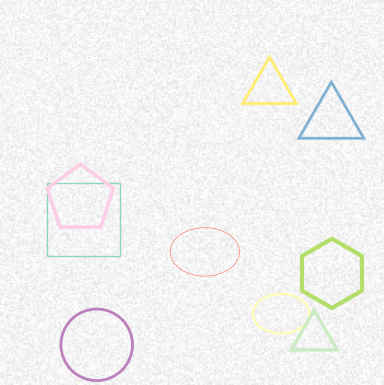[{"shape": "square", "thickness": 1, "radius": 0.47, "center": [0.217, 0.43]}, {"shape": "oval", "thickness": 1.5, "radius": 0.37, "center": [0.73, 0.185]}, {"shape": "oval", "thickness": 0.5, "radius": 0.45, "center": [0.532, 0.346]}, {"shape": "triangle", "thickness": 2, "radius": 0.49, "center": [0.861, 0.69]}, {"shape": "hexagon", "thickness": 3, "radius": 0.45, "center": [0.862, 0.29]}, {"shape": "pentagon", "thickness": 2.5, "radius": 0.45, "center": [0.209, 0.483]}, {"shape": "circle", "thickness": 2, "radius": 0.46, "center": [0.251, 0.104]}, {"shape": "triangle", "thickness": 2.5, "radius": 0.34, "center": [0.816, 0.125]}, {"shape": "triangle", "thickness": 2, "radius": 0.4, "center": [0.7, 0.771]}]